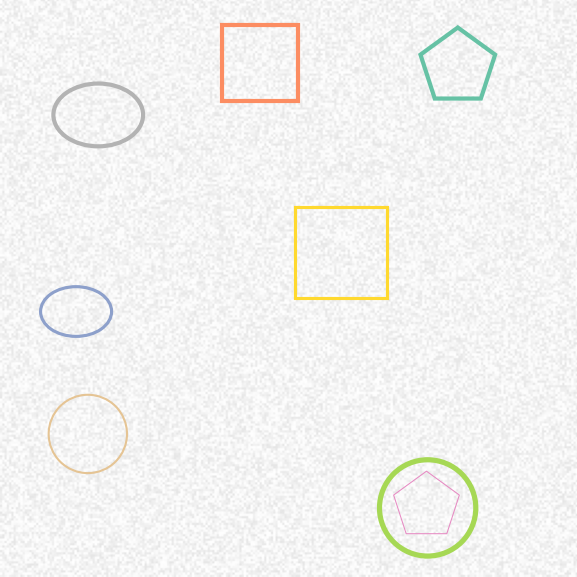[{"shape": "pentagon", "thickness": 2, "radius": 0.34, "center": [0.793, 0.883]}, {"shape": "square", "thickness": 2, "radius": 0.33, "center": [0.45, 0.89]}, {"shape": "oval", "thickness": 1.5, "radius": 0.31, "center": [0.132, 0.46]}, {"shape": "pentagon", "thickness": 0.5, "radius": 0.3, "center": [0.739, 0.123]}, {"shape": "circle", "thickness": 2.5, "radius": 0.42, "center": [0.741, 0.12]}, {"shape": "square", "thickness": 1.5, "radius": 0.4, "center": [0.591, 0.562]}, {"shape": "circle", "thickness": 1, "radius": 0.34, "center": [0.152, 0.248]}, {"shape": "oval", "thickness": 2, "radius": 0.39, "center": [0.17, 0.8]}]